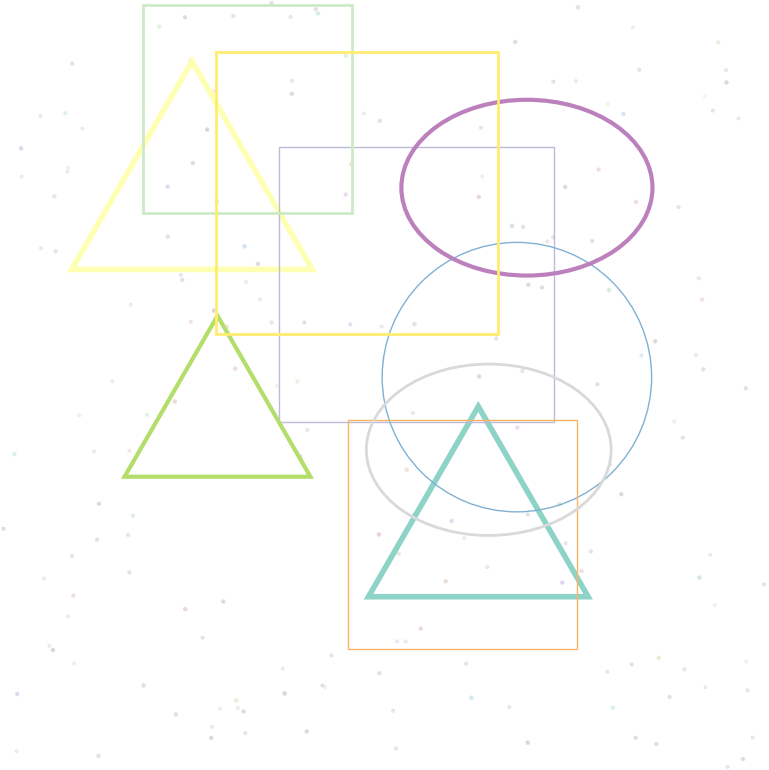[{"shape": "triangle", "thickness": 2, "radius": 0.82, "center": [0.621, 0.307]}, {"shape": "triangle", "thickness": 2, "radius": 0.9, "center": [0.249, 0.74]}, {"shape": "square", "thickness": 0.5, "radius": 0.89, "center": [0.541, 0.63]}, {"shape": "circle", "thickness": 0.5, "radius": 0.87, "center": [0.671, 0.51]}, {"shape": "square", "thickness": 0.5, "radius": 0.74, "center": [0.601, 0.306]}, {"shape": "triangle", "thickness": 1.5, "radius": 0.7, "center": [0.282, 0.451]}, {"shape": "oval", "thickness": 1, "radius": 0.79, "center": [0.635, 0.416]}, {"shape": "oval", "thickness": 1.5, "radius": 0.82, "center": [0.684, 0.756]}, {"shape": "square", "thickness": 1, "radius": 0.68, "center": [0.321, 0.859]}, {"shape": "square", "thickness": 1, "radius": 0.92, "center": [0.464, 0.749]}]